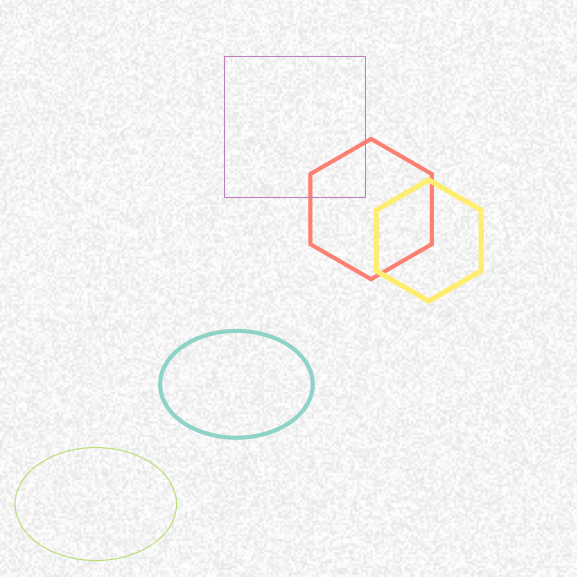[{"shape": "oval", "thickness": 2, "radius": 0.66, "center": [0.409, 0.334]}, {"shape": "hexagon", "thickness": 2, "radius": 0.61, "center": [0.643, 0.637]}, {"shape": "oval", "thickness": 0.5, "radius": 0.7, "center": [0.166, 0.126]}, {"shape": "square", "thickness": 0.5, "radius": 0.61, "center": [0.51, 0.78]}, {"shape": "hexagon", "thickness": 2.5, "radius": 0.52, "center": [0.742, 0.583]}]